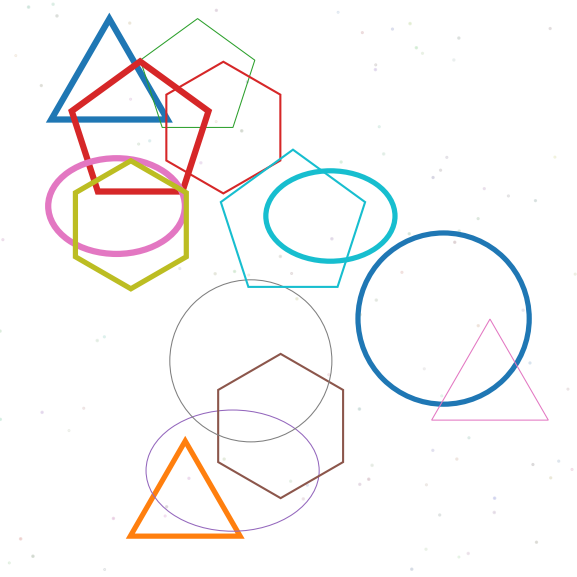[{"shape": "circle", "thickness": 2.5, "radius": 0.74, "center": [0.768, 0.447]}, {"shape": "triangle", "thickness": 3, "radius": 0.58, "center": [0.189, 0.85]}, {"shape": "triangle", "thickness": 2.5, "radius": 0.55, "center": [0.321, 0.126]}, {"shape": "pentagon", "thickness": 0.5, "radius": 0.52, "center": [0.342, 0.863]}, {"shape": "pentagon", "thickness": 3, "radius": 0.62, "center": [0.243, 0.768]}, {"shape": "hexagon", "thickness": 1, "radius": 0.57, "center": [0.387, 0.778]}, {"shape": "oval", "thickness": 0.5, "radius": 0.75, "center": [0.403, 0.184]}, {"shape": "hexagon", "thickness": 1, "radius": 0.62, "center": [0.486, 0.261]}, {"shape": "oval", "thickness": 3, "radius": 0.59, "center": [0.202, 0.642]}, {"shape": "triangle", "thickness": 0.5, "radius": 0.58, "center": [0.848, 0.33]}, {"shape": "circle", "thickness": 0.5, "radius": 0.7, "center": [0.434, 0.374]}, {"shape": "hexagon", "thickness": 2.5, "radius": 0.55, "center": [0.227, 0.61]}, {"shape": "oval", "thickness": 2.5, "radius": 0.56, "center": [0.572, 0.625]}, {"shape": "pentagon", "thickness": 1, "radius": 0.66, "center": [0.507, 0.609]}]